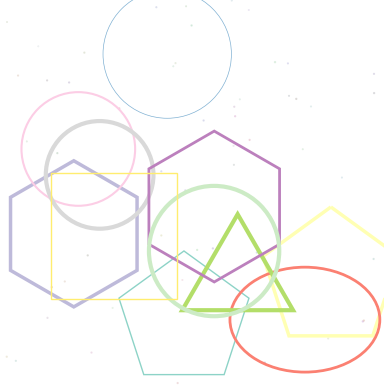[{"shape": "pentagon", "thickness": 1, "radius": 0.89, "center": [0.478, 0.171]}, {"shape": "pentagon", "thickness": 2.5, "radius": 0.93, "center": [0.859, 0.277]}, {"shape": "hexagon", "thickness": 2.5, "radius": 0.95, "center": [0.192, 0.393]}, {"shape": "oval", "thickness": 2, "radius": 0.97, "center": [0.792, 0.17]}, {"shape": "circle", "thickness": 0.5, "radius": 0.83, "center": [0.434, 0.86]}, {"shape": "triangle", "thickness": 3, "radius": 0.83, "center": [0.617, 0.277]}, {"shape": "circle", "thickness": 1.5, "radius": 0.74, "center": [0.203, 0.613]}, {"shape": "circle", "thickness": 3, "radius": 0.7, "center": [0.259, 0.546]}, {"shape": "hexagon", "thickness": 2, "radius": 0.98, "center": [0.556, 0.464]}, {"shape": "circle", "thickness": 3, "radius": 0.85, "center": [0.556, 0.348]}, {"shape": "square", "thickness": 1, "radius": 0.82, "center": [0.297, 0.386]}]